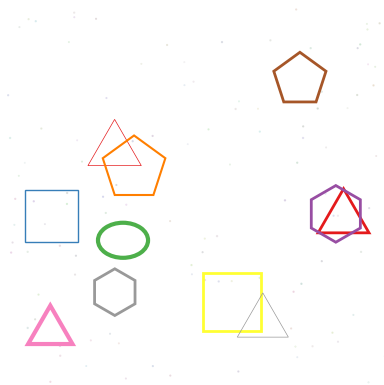[{"shape": "triangle", "thickness": 2, "radius": 0.38, "center": [0.892, 0.433]}, {"shape": "triangle", "thickness": 0.5, "radius": 0.4, "center": [0.298, 0.61]}, {"shape": "square", "thickness": 1, "radius": 0.34, "center": [0.134, 0.439]}, {"shape": "oval", "thickness": 3, "radius": 0.33, "center": [0.32, 0.376]}, {"shape": "hexagon", "thickness": 2, "radius": 0.37, "center": [0.872, 0.444]}, {"shape": "pentagon", "thickness": 1.5, "radius": 0.43, "center": [0.348, 0.563]}, {"shape": "square", "thickness": 2, "radius": 0.38, "center": [0.603, 0.216]}, {"shape": "pentagon", "thickness": 2, "radius": 0.36, "center": [0.779, 0.793]}, {"shape": "triangle", "thickness": 3, "radius": 0.33, "center": [0.131, 0.14]}, {"shape": "triangle", "thickness": 0.5, "radius": 0.38, "center": [0.683, 0.163]}, {"shape": "hexagon", "thickness": 2, "radius": 0.3, "center": [0.298, 0.241]}]